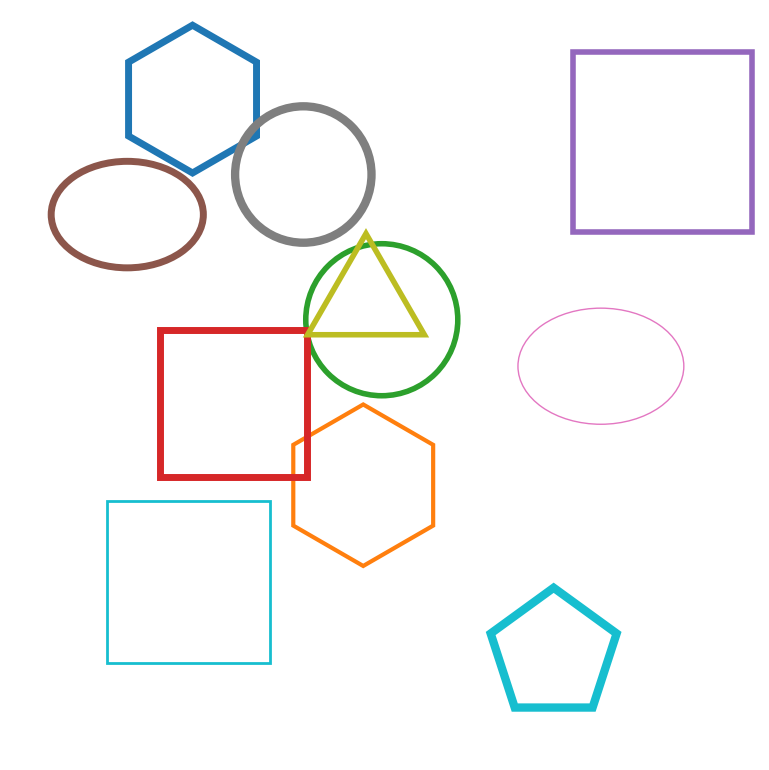[{"shape": "hexagon", "thickness": 2.5, "radius": 0.48, "center": [0.25, 0.871]}, {"shape": "hexagon", "thickness": 1.5, "radius": 0.52, "center": [0.472, 0.37]}, {"shape": "circle", "thickness": 2, "radius": 0.49, "center": [0.496, 0.585]}, {"shape": "square", "thickness": 2.5, "radius": 0.48, "center": [0.303, 0.476]}, {"shape": "square", "thickness": 2, "radius": 0.58, "center": [0.86, 0.816]}, {"shape": "oval", "thickness": 2.5, "radius": 0.49, "center": [0.165, 0.721]}, {"shape": "oval", "thickness": 0.5, "radius": 0.54, "center": [0.78, 0.524]}, {"shape": "circle", "thickness": 3, "radius": 0.44, "center": [0.394, 0.773]}, {"shape": "triangle", "thickness": 2, "radius": 0.44, "center": [0.475, 0.609]}, {"shape": "square", "thickness": 1, "radius": 0.53, "center": [0.245, 0.244]}, {"shape": "pentagon", "thickness": 3, "radius": 0.43, "center": [0.719, 0.151]}]